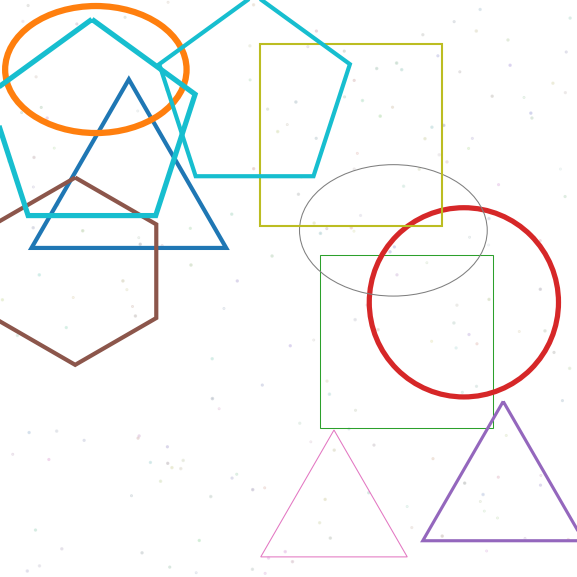[{"shape": "triangle", "thickness": 2, "radius": 0.97, "center": [0.223, 0.667]}, {"shape": "oval", "thickness": 3, "radius": 0.79, "center": [0.166, 0.879]}, {"shape": "square", "thickness": 0.5, "radius": 0.75, "center": [0.704, 0.408]}, {"shape": "circle", "thickness": 2.5, "radius": 0.82, "center": [0.803, 0.476]}, {"shape": "triangle", "thickness": 1.5, "radius": 0.8, "center": [0.871, 0.143]}, {"shape": "hexagon", "thickness": 2, "radius": 0.81, "center": [0.13, 0.53]}, {"shape": "triangle", "thickness": 0.5, "radius": 0.73, "center": [0.578, 0.108]}, {"shape": "oval", "thickness": 0.5, "radius": 0.81, "center": [0.681, 0.6]}, {"shape": "square", "thickness": 1, "radius": 0.79, "center": [0.607, 0.765]}, {"shape": "pentagon", "thickness": 2.5, "radius": 0.94, "center": [0.159, 0.778]}, {"shape": "pentagon", "thickness": 2, "radius": 0.87, "center": [0.441, 0.834]}]